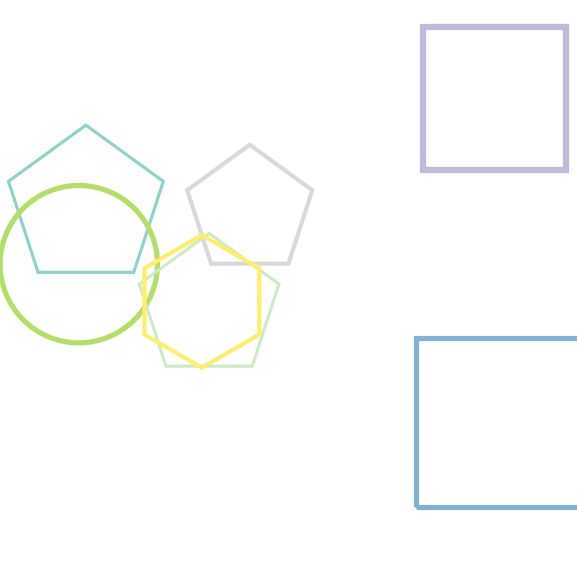[{"shape": "pentagon", "thickness": 1.5, "radius": 0.7, "center": [0.149, 0.642]}, {"shape": "square", "thickness": 3, "radius": 0.62, "center": [0.857, 0.828]}, {"shape": "square", "thickness": 2.5, "radius": 0.73, "center": [0.867, 0.268]}, {"shape": "circle", "thickness": 2.5, "radius": 0.68, "center": [0.136, 0.542]}, {"shape": "pentagon", "thickness": 2, "radius": 0.57, "center": [0.432, 0.635]}, {"shape": "pentagon", "thickness": 1.5, "radius": 0.64, "center": [0.362, 0.468]}, {"shape": "hexagon", "thickness": 2, "radius": 0.57, "center": [0.35, 0.477]}]